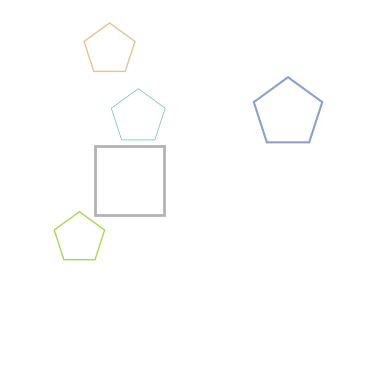[{"shape": "pentagon", "thickness": 0.5, "radius": 0.37, "center": [0.359, 0.696]}, {"shape": "pentagon", "thickness": 1.5, "radius": 0.47, "center": [0.748, 0.706]}, {"shape": "pentagon", "thickness": 1, "radius": 0.34, "center": [0.206, 0.381]}, {"shape": "pentagon", "thickness": 1, "radius": 0.35, "center": [0.284, 0.871]}, {"shape": "square", "thickness": 2, "radius": 0.45, "center": [0.336, 0.531]}]